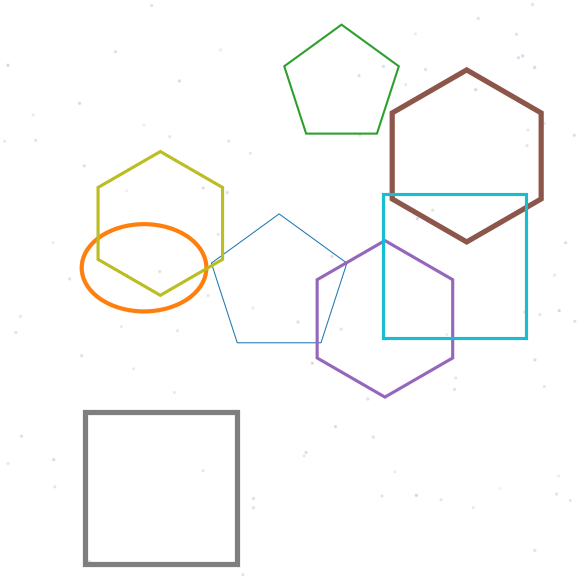[{"shape": "pentagon", "thickness": 0.5, "radius": 0.62, "center": [0.483, 0.505]}, {"shape": "oval", "thickness": 2, "radius": 0.54, "center": [0.249, 0.535]}, {"shape": "pentagon", "thickness": 1, "radius": 0.52, "center": [0.591, 0.852]}, {"shape": "hexagon", "thickness": 1.5, "radius": 0.68, "center": [0.667, 0.447]}, {"shape": "hexagon", "thickness": 2.5, "radius": 0.74, "center": [0.808, 0.729]}, {"shape": "square", "thickness": 2.5, "radius": 0.66, "center": [0.279, 0.154]}, {"shape": "hexagon", "thickness": 1.5, "radius": 0.62, "center": [0.278, 0.612]}, {"shape": "square", "thickness": 1.5, "radius": 0.62, "center": [0.787, 0.538]}]